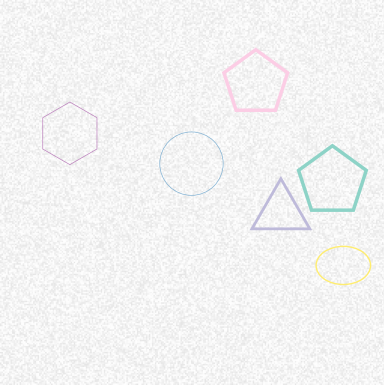[{"shape": "pentagon", "thickness": 2.5, "radius": 0.46, "center": [0.863, 0.529]}, {"shape": "triangle", "thickness": 2, "radius": 0.43, "center": [0.73, 0.449]}, {"shape": "circle", "thickness": 0.5, "radius": 0.41, "center": [0.497, 0.575]}, {"shape": "pentagon", "thickness": 2.5, "radius": 0.43, "center": [0.664, 0.784]}, {"shape": "hexagon", "thickness": 0.5, "radius": 0.41, "center": [0.181, 0.654]}, {"shape": "oval", "thickness": 1, "radius": 0.35, "center": [0.892, 0.311]}]